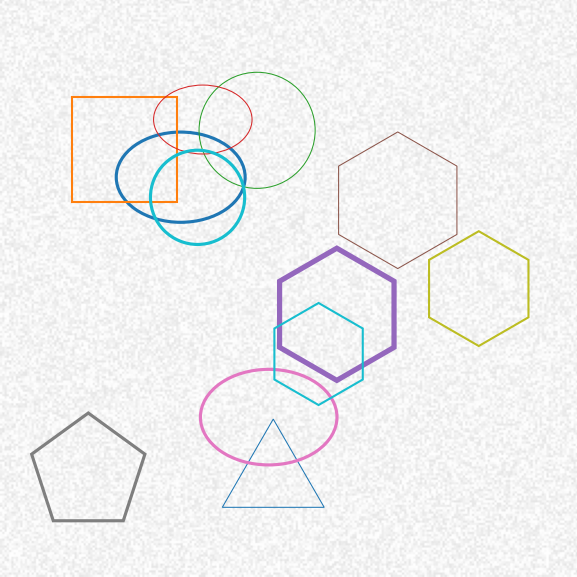[{"shape": "oval", "thickness": 1.5, "radius": 0.56, "center": [0.313, 0.692]}, {"shape": "triangle", "thickness": 0.5, "radius": 0.51, "center": [0.473, 0.172]}, {"shape": "square", "thickness": 1, "radius": 0.45, "center": [0.216, 0.74]}, {"shape": "circle", "thickness": 0.5, "radius": 0.5, "center": [0.445, 0.773]}, {"shape": "oval", "thickness": 0.5, "radius": 0.43, "center": [0.351, 0.792]}, {"shape": "hexagon", "thickness": 2.5, "radius": 0.57, "center": [0.583, 0.455]}, {"shape": "hexagon", "thickness": 0.5, "radius": 0.59, "center": [0.689, 0.652]}, {"shape": "oval", "thickness": 1.5, "radius": 0.59, "center": [0.465, 0.277]}, {"shape": "pentagon", "thickness": 1.5, "radius": 0.52, "center": [0.153, 0.181]}, {"shape": "hexagon", "thickness": 1, "radius": 0.5, "center": [0.829, 0.499]}, {"shape": "hexagon", "thickness": 1, "radius": 0.44, "center": [0.552, 0.386]}, {"shape": "circle", "thickness": 1.5, "radius": 0.41, "center": [0.342, 0.657]}]